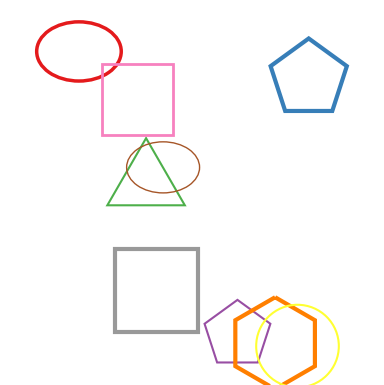[{"shape": "oval", "thickness": 2.5, "radius": 0.55, "center": [0.205, 0.866]}, {"shape": "pentagon", "thickness": 3, "radius": 0.52, "center": [0.802, 0.796]}, {"shape": "triangle", "thickness": 1.5, "radius": 0.58, "center": [0.379, 0.525]}, {"shape": "pentagon", "thickness": 1.5, "radius": 0.45, "center": [0.617, 0.131]}, {"shape": "hexagon", "thickness": 3, "radius": 0.6, "center": [0.715, 0.109]}, {"shape": "circle", "thickness": 1.5, "radius": 0.54, "center": [0.773, 0.101]}, {"shape": "oval", "thickness": 1, "radius": 0.47, "center": [0.424, 0.565]}, {"shape": "square", "thickness": 2, "radius": 0.46, "center": [0.358, 0.742]}, {"shape": "square", "thickness": 3, "radius": 0.54, "center": [0.407, 0.246]}]